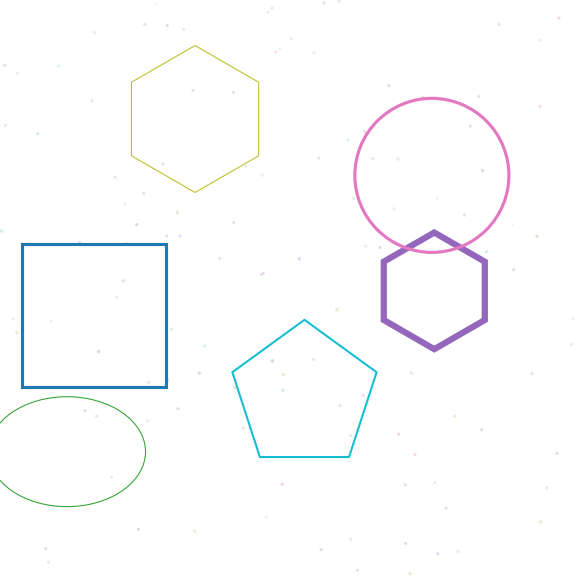[{"shape": "square", "thickness": 1.5, "radius": 0.62, "center": [0.163, 0.452]}, {"shape": "oval", "thickness": 0.5, "radius": 0.68, "center": [0.116, 0.217]}, {"shape": "hexagon", "thickness": 3, "radius": 0.51, "center": [0.752, 0.495]}, {"shape": "circle", "thickness": 1.5, "radius": 0.67, "center": [0.748, 0.695]}, {"shape": "hexagon", "thickness": 0.5, "radius": 0.64, "center": [0.338, 0.793]}, {"shape": "pentagon", "thickness": 1, "radius": 0.66, "center": [0.527, 0.314]}]